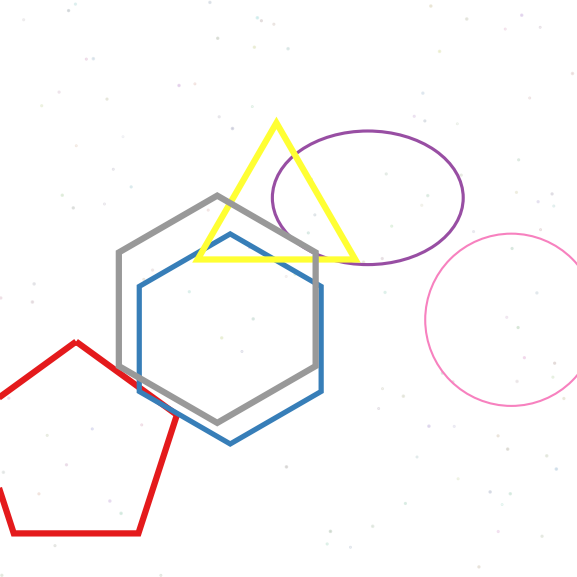[{"shape": "pentagon", "thickness": 3, "radius": 0.92, "center": [0.132, 0.224]}, {"shape": "hexagon", "thickness": 2.5, "radius": 0.91, "center": [0.399, 0.412]}, {"shape": "oval", "thickness": 1.5, "radius": 0.83, "center": [0.637, 0.657]}, {"shape": "triangle", "thickness": 3, "radius": 0.79, "center": [0.479, 0.629]}, {"shape": "circle", "thickness": 1, "radius": 0.75, "center": [0.885, 0.445]}, {"shape": "hexagon", "thickness": 3, "radius": 0.98, "center": [0.376, 0.464]}]